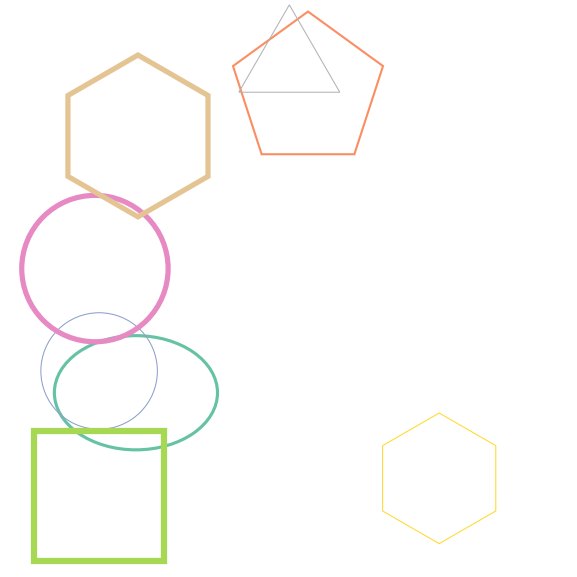[{"shape": "oval", "thickness": 1.5, "radius": 0.71, "center": [0.235, 0.319]}, {"shape": "pentagon", "thickness": 1, "radius": 0.68, "center": [0.533, 0.843]}, {"shape": "circle", "thickness": 0.5, "radius": 0.5, "center": [0.172, 0.357]}, {"shape": "circle", "thickness": 2.5, "radius": 0.63, "center": [0.164, 0.534]}, {"shape": "square", "thickness": 3, "radius": 0.56, "center": [0.172, 0.14]}, {"shape": "hexagon", "thickness": 0.5, "radius": 0.57, "center": [0.761, 0.171]}, {"shape": "hexagon", "thickness": 2.5, "radius": 0.7, "center": [0.239, 0.764]}, {"shape": "triangle", "thickness": 0.5, "radius": 0.5, "center": [0.501, 0.89]}]